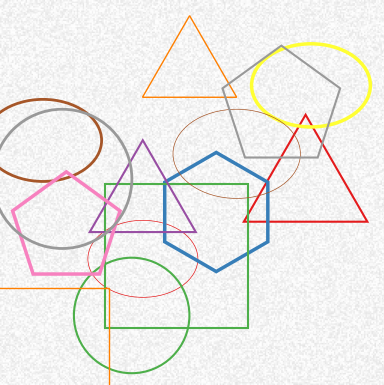[{"shape": "triangle", "thickness": 1.5, "radius": 0.93, "center": [0.794, 0.517]}, {"shape": "oval", "thickness": 0.5, "radius": 0.71, "center": [0.371, 0.328]}, {"shape": "hexagon", "thickness": 2.5, "radius": 0.77, "center": [0.562, 0.449]}, {"shape": "circle", "thickness": 1.5, "radius": 0.75, "center": [0.342, 0.181]}, {"shape": "square", "thickness": 1.5, "radius": 0.93, "center": [0.459, 0.335]}, {"shape": "triangle", "thickness": 1.5, "radius": 0.8, "center": [0.371, 0.477]}, {"shape": "triangle", "thickness": 1, "radius": 0.71, "center": [0.492, 0.818]}, {"shape": "square", "thickness": 1, "radius": 0.74, "center": [0.134, 0.104]}, {"shape": "oval", "thickness": 2.5, "radius": 0.77, "center": [0.808, 0.778]}, {"shape": "oval", "thickness": 0.5, "radius": 0.83, "center": [0.615, 0.6]}, {"shape": "oval", "thickness": 2, "radius": 0.76, "center": [0.112, 0.635]}, {"shape": "pentagon", "thickness": 2.5, "radius": 0.73, "center": [0.172, 0.407]}, {"shape": "circle", "thickness": 2, "radius": 0.9, "center": [0.162, 0.535]}, {"shape": "pentagon", "thickness": 1.5, "radius": 0.8, "center": [0.731, 0.721]}]